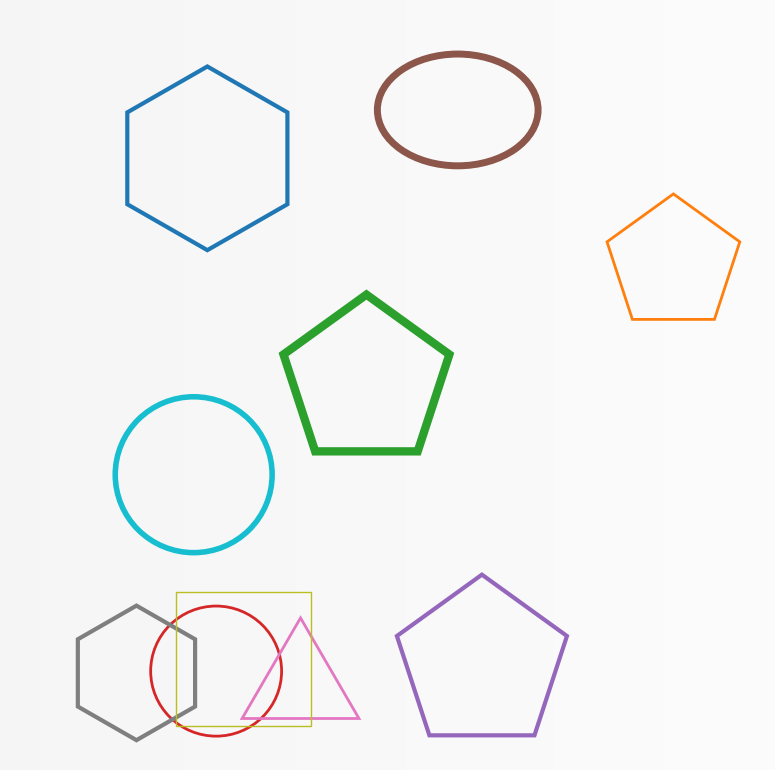[{"shape": "hexagon", "thickness": 1.5, "radius": 0.6, "center": [0.268, 0.794]}, {"shape": "pentagon", "thickness": 1, "radius": 0.45, "center": [0.869, 0.658]}, {"shape": "pentagon", "thickness": 3, "radius": 0.56, "center": [0.473, 0.505]}, {"shape": "circle", "thickness": 1, "radius": 0.42, "center": [0.279, 0.128]}, {"shape": "pentagon", "thickness": 1.5, "radius": 0.58, "center": [0.622, 0.138]}, {"shape": "oval", "thickness": 2.5, "radius": 0.52, "center": [0.591, 0.857]}, {"shape": "triangle", "thickness": 1, "radius": 0.44, "center": [0.388, 0.11]}, {"shape": "hexagon", "thickness": 1.5, "radius": 0.44, "center": [0.176, 0.126]}, {"shape": "square", "thickness": 0.5, "radius": 0.44, "center": [0.314, 0.144]}, {"shape": "circle", "thickness": 2, "radius": 0.51, "center": [0.25, 0.383]}]